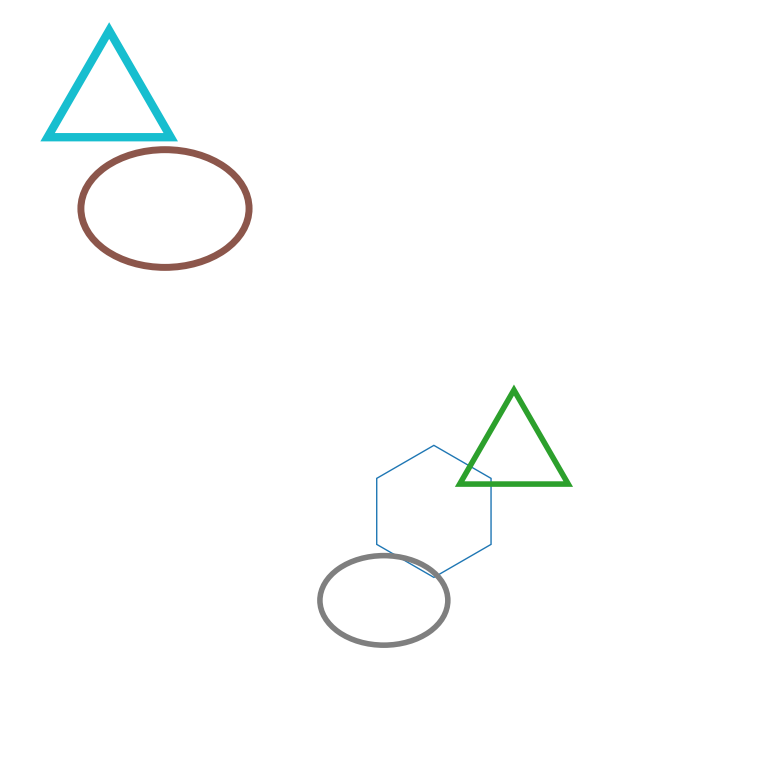[{"shape": "hexagon", "thickness": 0.5, "radius": 0.43, "center": [0.563, 0.336]}, {"shape": "triangle", "thickness": 2, "radius": 0.41, "center": [0.667, 0.412]}, {"shape": "oval", "thickness": 2.5, "radius": 0.55, "center": [0.214, 0.729]}, {"shape": "oval", "thickness": 2, "radius": 0.42, "center": [0.499, 0.22]}, {"shape": "triangle", "thickness": 3, "radius": 0.46, "center": [0.142, 0.868]}]